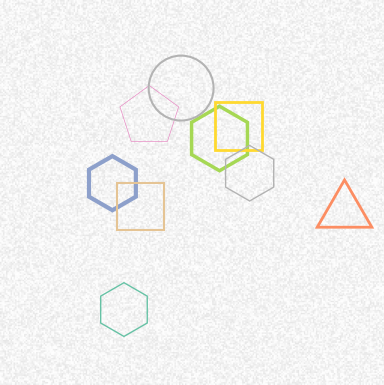[{"shape": "hexagon", "thickness": 1, "radius": 0.35, "center": [0.322, 0.196]}, {"shape": "triangle", "thickness": 2, "radius": 0.41, "center": [0.895, 0.451]}, {"shape": "hexagon", "thickness": 3, "radius": 0.35, "center": [0.292, 0.524]}, {"shape": "pentagon", "thickness": 0.5, "radius": 0.4, "center": [0.388, 0.698]}, {"shape": "hexagon", "thickness": 2.5, "radius": 0.42, "center": [0.57, 0.64]}, {"shape": "square", "thickness": 2, "radius": 0.31, "center": [0.62, 0.672]}, {"shape": "square", "thickness": 1.5, "radius": 0.31, "center": [0.366, 0.465]}, {"shape": "hexagon", "thickness": 1, "radius": 0.36, "center": [0.648, 0.55]}, {"shape": "circle", "thickness": 1.5, "radius": 0.42, "center": [0.47, 0.771]}]